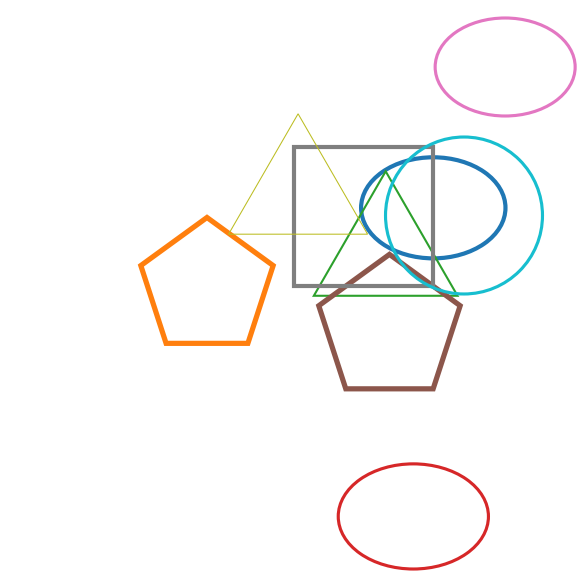[{"shape": "oval", "thickness": 2, "radius": 0.63, "center": [0.75, 0.639]}, {"shape": "pentagon", "thickness": 2.5, "radius": 0.6, "center": [0.358, 0.502]}, {"shape": "triangle", "thickness": 1, "radius": 0.72, "center": [0.668, 0.559]}, {"shape": "oval", "thickness": 1.5, "radius": 0.65, "center": [0.716, 0.105]}, {"shape": "pentagon", "thickness": 2.5, "radius": 0.64, "center": [0.674, 0.43]}, {"shape": "oval", "thickness": 1.5, "radius": 0.61, "center": [0.875, 0.883]}, {"shape": "square", "thickness": 2, "radius": 0.6, "center": [0.629, 0.624]}, {"shape": "triangle", "thickness": 0.5, "radius": 0.69, "center": [0.516, 0.663]}, {"shape": "circle", "thickness": 1.5, "radius": 0.68, "center": [0.803, 0.626]}]